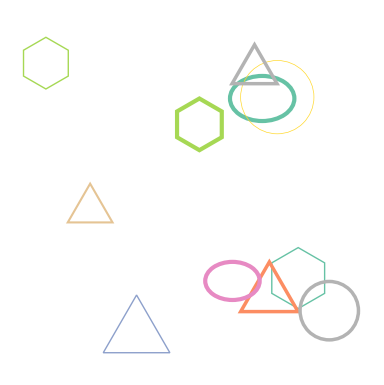[{"shape": "oval", "thickness": 3, "radius": 0.42, "center": [0.681, 0.744]}, {"shape": "hexagon", "thickness": 1, "radius": 0.4, "center": [0.775, 0.278]}, {"shape": "triangle", "thickness": 2.5, "radius": 0.43, "center": [0.7, 0.234]}, {"shape": "triangle", "thickness": 1, "radius": 0.5, "center": [0.355, 0.134]}, {"shape": "oval", "thickness": 3, "radius": 0.35, "center": [0.604, 0.27]}, {"shape": "hexagon", "thickness": 3, "radius": 0.34, "center": [0.518, 0.677]}, {"shape": "hexagon", "thickness": 1, "radius": 0.34, "center": [0.119, 0.836]}, {"shape": "circle", "thickness": 0.5, "radius": 0.48, "center": [0.72, 0.748]}, {"shape": "triangle", "thickness": 1.5, "radius": 0.34, "center": [0.234, 0.456]}, {"shape": "circle", "thickness": 2.5, "radius": 0.38, "center": [0.855, 0.193]}, {"shape": "triangle", "thickness": 2.5, "radius": 0.34, "center": [0.661, 0.816]}]